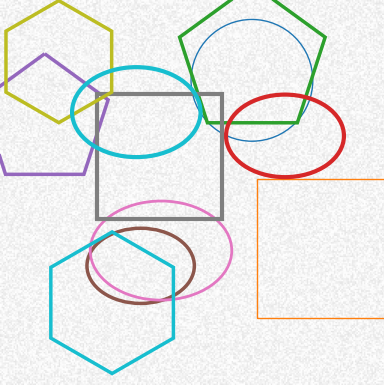[{"shape": "circle", "thickness": 1, "radius": 0.79, "center": [0.654, 0.791]}, {"shape": "square", "thickness": 1, "radius": 0.9, "center": [0.847, 0.355]}, {"shape": "pentagon", "thickness": 2.5, "radius": 0.99, "center": [0.656, 0.842]}, {"shape": "oval", "thickness": 3, "radius": 0.77, "center": [0.74, 0.647]}, {"shape": "pentagon", "thickness": 2.5, "radius": 0.87, "center": [0.116, 0.687]}, {"shape": "oval", "thickness": 2.5, "radius": 0.7, "center": [0.365, 0.31]}, {"shape": "oval", "thickness": 2, "radius": 0.92, "center": [0.418, 0.349]}, {"shape": "square", "thickness": 3, "radius": 0.81, "center": [0.415, 0.594]}, {"shape": "hexagon", "thickness": 2.5, "radius": 0.79, "center": [0.153, 0.84]}, {"shape": "hexagon", "thickness": 2.5, "radius": 0.92, "center": [0.291, 0.214]}, {"shape": "oval", "thickness": 3, "radius": 0.83, "center": [0.354, 0.709]}]